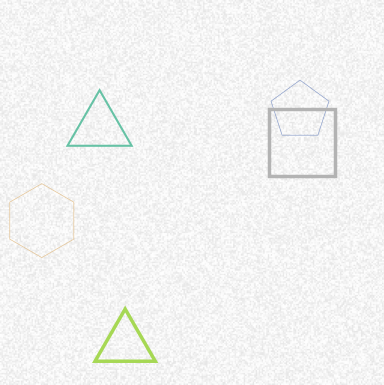[{"shape": "triangle", "thickness": 1.5, "radius": 0.48, "center": [0.259, 0.669]}, {"shape": "pentagon", "thickness": 0.5, "radius": 0.4, "center": [0.779, 0.713]}, {"shape": "triangle", "thickness": 2.5, "radius": 0.45, "center": [0.325, 0.107]}, {"shape": "hexagon", "thickness": 0.5, "radius": 0.48, "center": [0.109, 0.427]}, {"shape": "square", "thickness": 2.5, "radius": 0.43, "center": [0.784, 0.63]}]